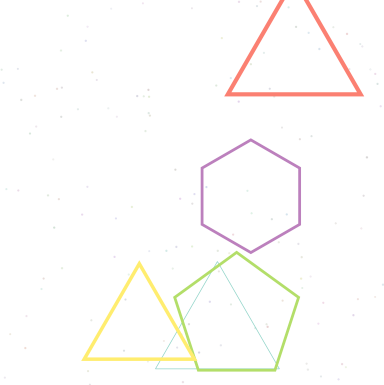[{"shape": "triangle", "thickness": 0.5, "radius": 0.93, "center": [0.565, 0.135]}, {"shape": "triangle", "thickness": 3, "radius": 1.0, "center": [0.764, 0.855]}, {"shape": "pentagon", "thickness": 2, "radius": 0.85, "center": [0.615, 0.175]}, {"shape": "hexagon", "thickness": 2, "radius": 0.73, "center": [0.652, 0.49]}, {"shape": "triangle", "thickness": 2.5, "radius": 0.83, "center": [0.362, 0.15]}]